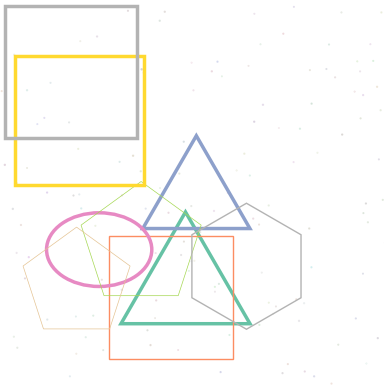[{"shape": "triangle", "thickness": 2.5, "radius": 0.97, "center": [0.482, 0.256]}, {"shape": "square", "thickness": 1, "radius": 0.8, "center": [0.444, 0.227]}, {"shape": "triangle", "thickness": 2.5, "radius": 0.8, "center": [0.51, 0.487]}, {"shape": "oval", "thickness": 2.5, "radius": 0.68, "center": [0.258, 0.352]}, {"shape": "pentagon", "thickness": 0.5, "radius": 0.82, "center": [0.367, 0.365]}, {"shape": "square", "thickness": 2.5, "radius": 0.84, "center": [0.207, 0.687]}, {"shape": "pentagon", "thickness": 0.5, "radius": 0.73, "center": [0.199, 0.264]}, {"shape": "hexagon", "thickness": 1, "radius": 0.82, "center": [0.64, 0.308]}, {"shape": "square", "thickness": 2.5, "radius": 0.85, "center": [0.184, 0.813]}]